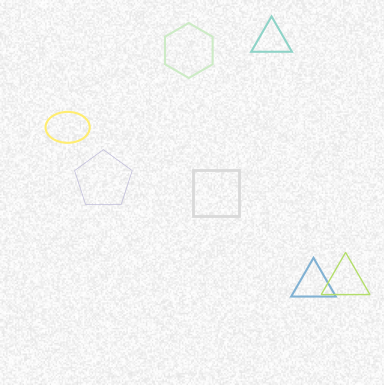[{"shape": "triangle", "thickness": 1.5, "radius": 0.31, "center": [0.705, 0.896]}, {"shape": "pentagon", "thickness": 0.5, "radius": 0.39, "center": [0.269, 0.533]}, {"shape": "triangle", "thickness": 1.5, "radius": 0.33, "center": [0.814, 0.263]}, {"shape": "triangle", "thickness": 1, "radius": 0.37, "center": [0.898, 0.271]}, {"shape": "square", "thickness": 2, "radius": 0.3, "center": [0.561, 0.498]}, {"shape": "hexagon", "thickness": 1.5, "radius": 0.36, "center": [0.49, 0.869]}, {"shape": "oval", "thickness": 1.5, "radius": 0.29, "center": [0.176, 0.669]}]